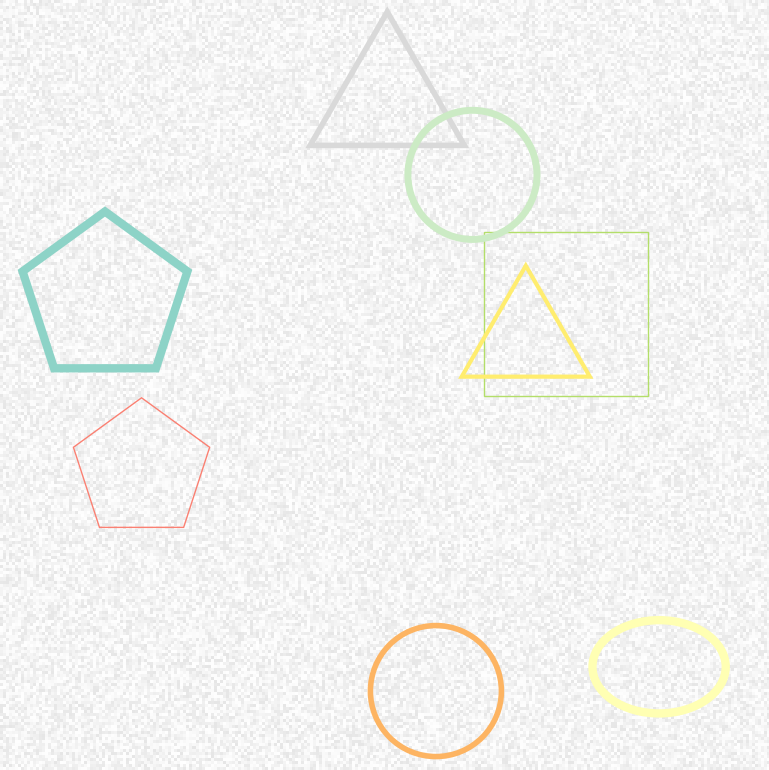[{"shape": "pentagon", "thickness": 3, "radius": 0.56, "center": [0.136, 0.613]}, {"shape": "oval", "thickness": 3, "radius": 0.43, "center": [0.856, 0.134]}, {"shape": "pentagon", "thickness": 0.5, "radius": 0.47, "center": [0.184, 0.39]}, {"shape": "circle", "thickness": 2, "radius": 0.43, "center": [0.566, 0.103]}, {"shape": "square", "thickness": 0.5, "radius": 0.53, "center": [0.735, 0.592]}, {"shape": "triangle", "thickness": 2, "radius": 0.58, "center": [0.503, 0.869]}, {"shape": "circle", "thickness": 2.5, "radius": 0.42, "center": [0.614, 0.773]}, {"shape": "triangle", "thickness": 1.5, "radius": 0.48, "center": [0.683, 0.559]}]